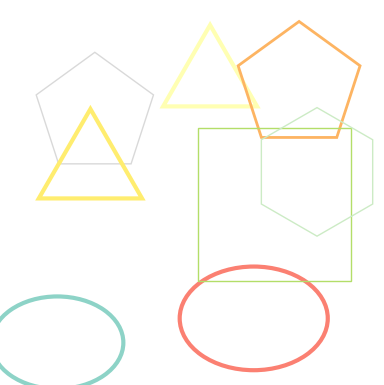[{"shape": "oval", "thickness": 3, "radius": 0.86, "center": [0.149, 0.11]}, {"shape": "triangle", "thickness": 3, "radius": 0.7, "center": [0.546, 0.794]}, {"shape": "oval", "thickness": 3, "radius": 0.96, "center": [0.659, 0.173]}, {"shape": "pentagon", "thickness": 2, "radius": 0.83, "center": [0.777, 0.778]}, {"shape": "square", "thickness": 1, "radius": 1.0, "center": [0.714, 0.47]}, {"shape": "pentagon", "thickness": 1, "radius": 0.8, "center": [0.246, 0.704]}, {"shape": "hexagon", "thickness": 1, "radius": 0.83, "center": [0.823, 0.554]}, {"shape": "triangle", "thickness": 3, "radius": 0.77, "center": [0.235, 0.562]}]